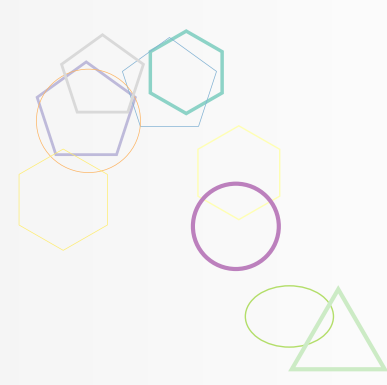[{"shape": "hexagon", "thickness": 2.5, "radius": 0.53, "center": [0.481, 0.812]}, {"shape": "hexagon", "thickness": 1, "radius": 0.61, "center": [0.616, 0.551]}, {"shape": "pentagon", "thickness": 2, "radius": 0.67, "center": [0.222, 0.706]}, {"shape": "pentagon", "thickness": 0.5, "radius": 0.64, "center": [0.437, 0.775]}, {"shape": "circle", "thickness": 0.5, "radius": 0.67, "center": [0.228, 0.686]}, {"shape": "oval", "thickness": 1, "radius": 0.57, "center": [0.747, 0.178]}, {"shape": "pentagon", "thickness": 2, "radius": 0.56, "center": [0.264, 0.799]}, {"shape": "circle", "thickness": 3, "radius": 0.55, "center": [0.609, 0.412]}, {"shape": "triangle", "thickness": 3, "radius": 0.69, "center": [0.873, 0.11]}, {"shape": "hexagon", "thickness": 0.5, "radius": 0.66, "center": [0.163, 0.481]}]